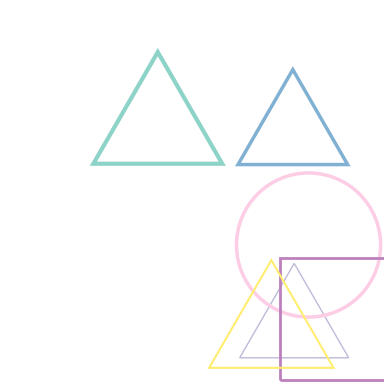[{"shape": "triangle", "thickness": 3, "radius": 0.97, "center": [0.41, 0.671]}, {"shape": "triangle", "thickness": 1, "radius": 0.82, "center": [0.764, 0.152]}, {"shape": "triangle", "thickness": 2.5, "radius": 0.82, "center": [0.761, 0.655]}, {"shape": "circle", "thickness": 2.5, "radius": 0.94, "center": [0.801, 0.364]}, {"shape": "square", "thickness": 2, "radius": 0.79, "center": [0.885, 0.171]}, {"shape": "triangle", "thickness": 1.5, "radius": 0.93, "center": [0.705, 0.138]}]